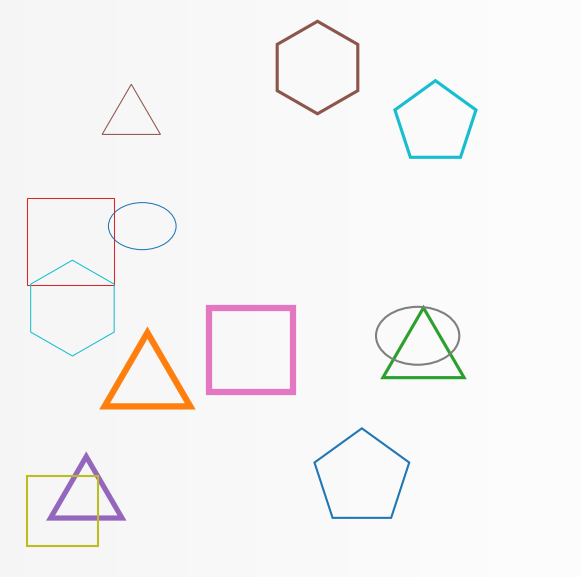[{"shape": "oval", "thickness": 0.5, "radius": 0.29, "center": [0.245, 0.608]}, {"shape": "pentagon", "thickness": 1, "radius": 0.43, "center": [0.623, 0.172]}, {"shape": "triangle", "thickness": 3, "radius": 0.43, "center": [0.254, 0.338]}, {"shape": "triangle", "thickness": 1.5, "radius": 0.4, "center": [0.729, 0.386]}, {"shape": "square", "thickness": 0.5, "radius": 0.37, "center": [0.121, 0.581]}, {"shape": "triangle", "thickness": 2.5, "radius": 0.35, "center": [0.148, 0.138]}, {"shape": "triangle", "thickness": 0.5, "radius": 0.29, "center": [0.226, 0.795]}, {"shape": "hexagon", "thickness": 1.5, "radius": 0.4, "center": [0.546, 0.882]}, {"shape": "square", "thickness": 3, "radius": 0.36, "center": [0.431, 0.393]}, {"shape": "oval", "thickness": 1, "radius": 0.36, "center": [0.719, 0.418]}, {"shape": "square", "thickness": 1, "radius": 0.31, "center": [0.107, 0.114]}, {"shape": "pentagon", "thickness": 1.5, "radius": 0.37, "center": [0.749, 0.786]}, {"shape": "hexagon", "thickness": 0.5, "radius": 0.41, "center": [0.125, 0.466]}]